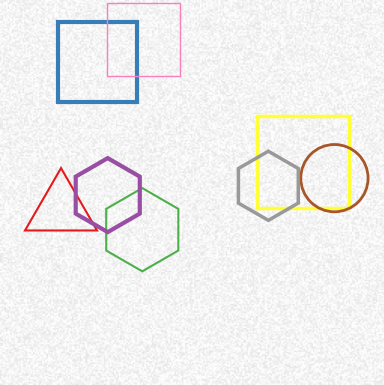[{"shape": "triangle", "thickness": 1.5, "radius": 0.54, "center": [0.158, 0.455]}, {"shape": "square", "thickness": 3, "radius": 0.52, "center": [0.254, 0.839]}, {"shape": "hexagon", "thickness": 1.5, "radius": 0.54, "center": [0.37, 0.403]}, {"shape": "hexagon", "thickness": 3, "radius": 0.48, "center": [0.28, 0.493]}, {"shape": "square", "thickness": 2.5, "radius": 0.6, "center": [0.787, 0.579]}, {"shape": "circle", "thickness": 2, "radius": 0.44, "center": [0.869, 0.537]}, {"shape": "square", "thickness": 1, "radius": 0.47, "center": [0.373, 0.898]}, {"shape": "hexagon", "thickness": 2.5, "radius": 0.45, "center": [0.697, 0.517]}]